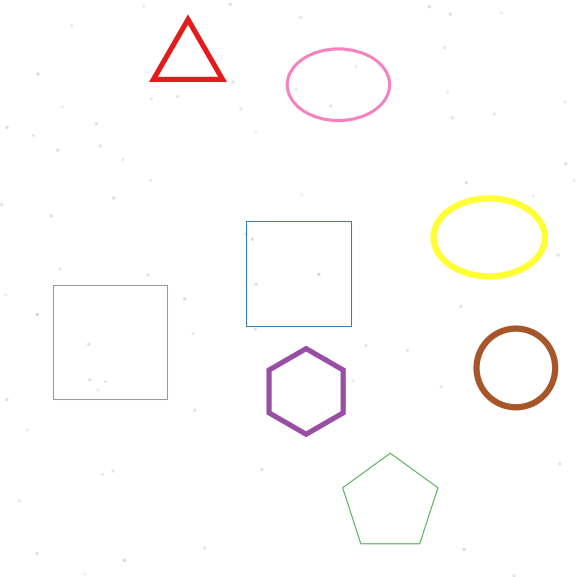[{"shape": "triangle", "thickness": 2.5, "radius": 0.35, "center": [0.326, 0.896]}, {"shape": "square", "thickness": 0.5, "radius": 0.45, "center": [0.517, 0.526]}, {"shape": "pentagon", "thickness": 0.5, "radius": 0.43, "center": [0.676, 0.128]}, {"shape": "hexagon", "thickness": 2.5, "radius": 0.37, "center": [0.53, 0.321]}, {"shape": "oval", "thickness": 3, "radius": 0.48, "center": [0.847, 0.588]}, {"shape": "circle", "thickness": 3, "radius": 0.34, "center": [0.893, 0.362]}, {"shape": "oval", "thickness": 1.5, "radius": 0.44, "center": [0.586, 0.852]}, {"shape": "square", "thickness": 0.5, "radius": 0.49, "center": [0.191, 0.407]}]